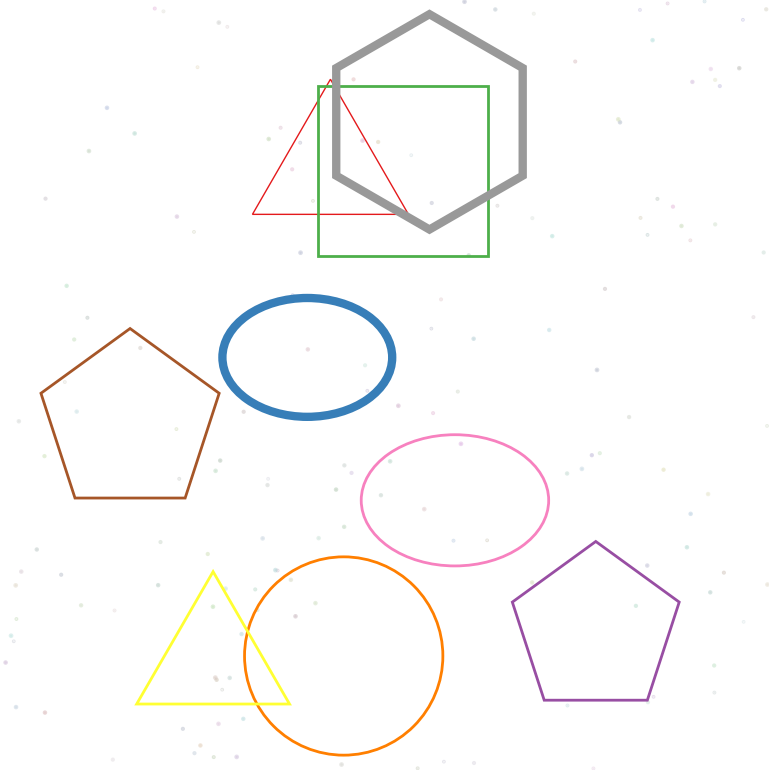[{"shape": "triangle", "thickness": 0.5, "radius": 0.58, "center": [0.429, 0.78]}, {"shape": "oval", "thickness": 3, "radius": 0.55, "center": [0.399, 0.536]}, {"shape": "square", "thickness": 1, "radius": 0.55, "center": [0.523, 0.778]}, {"shape": "pentagon", "thickness": 1, "radius": 0.57, "center": [0.774, 0.183]}, {"shape": "circle", "thickness": 1, "radius": 0.64, "center": [0.446, 0.148]}, {"shape": "triangle", "thickness": 1, "radius": 0.57, "center": [0.277, 0.143]}, {"shape": "pentagon", "thickness": 1, "radius": 0.61, "center": [0.169, 0.452]}, {"shape": "oval", "thickness": 1, "radius": 0.61, "center": [0.591, 0.35]}, {"shape": "hexagon", "thickness": 3, "radius": 0.7, "center": [0.558, 0.842]}]